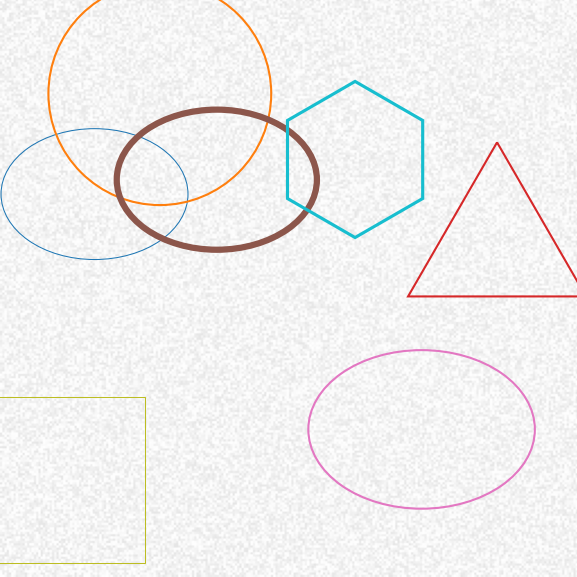[{"shape": "oval", "thickness": 0.5, "radius": 0.81, "center": [0.164, 0.663]}, {"shape": "circle", "thickness": 1, "radius": 0.96, "center": [0.277, 0.837]}, {"shape": "triangle", "thickness": 1, "radius": 0.89, "center": [0.861, 0.575]}, {"shape": "oval", "thickness": 3, "radius": 0.87, "center": [0.375, 0.688]}, {"shape": "oval", "thickness": 1, "radius": 0.98, "center": [0.73, 0.256]}, {"shape": "square", "thickness": 0.5, "radius": 0.72, "center": [0.107, 0.168]}, {"shape": "hexagon", "thickness": 1.5, "radius": 0.68, "center": [0.615, 0.723]}]